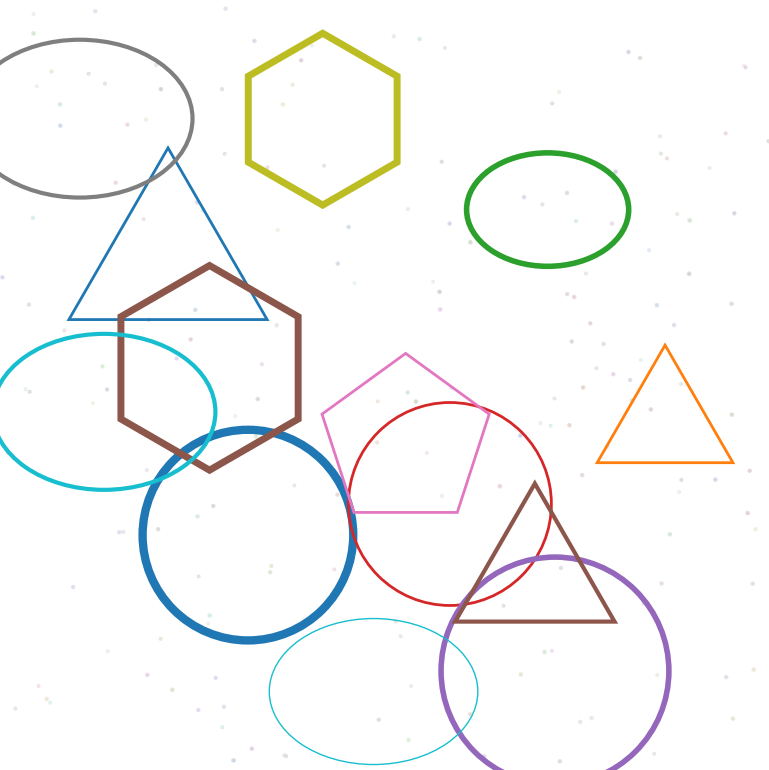[{"shape": "triangle", "thickness": 1, "radius": 0.74, "center": [0.218, 0.659]}, {"shape": "circle", "thickness": 3, "radius": 0.68, "center": [0.322, 0.305]}, {"shape": "triangle", "thickness": 1, "radius": 0.51, "center": [0.864, 0.45]}, {"shape": "oval", "thickness": 2, "radius": 0.53, "center": [0.711, 0.728]}, {"shape": "circle", "thickness": 1, "radius": 0.66, "center": [0.584, 0.345]}, {"shape": "circle", "thickness": 2, "radius": 0.74, "center": [0.721, 0.129]}, {"shape": "triangle", "thickness": 1.5, "radius": 0.6, "center": [0.695, 0.252]}, {"shape": "hexagon", "thickness": 2.5, "radius": 0.66, "center": [0.272, 0.522]}, {"shape": "pentagon", "thickness": 1, "radius": 0.57, "center": [0.527, 0.427]}, {"shape": "oval", "thickness": 1.5, "radius": 0.73, "center": [0.104, 0.846]}, {"shape": "hexagon", "thickness": 2.5, "radius": 0.56, "center": [0.419, 0.845]}, {"shape": "oval", "thickness": 1.5, "radius": 0.72, "center": [0.135, 0.465]}, {"shape": "oval", "thickness": 0.5, "radius": 0.68, "center": [0.485, 0.102]}]